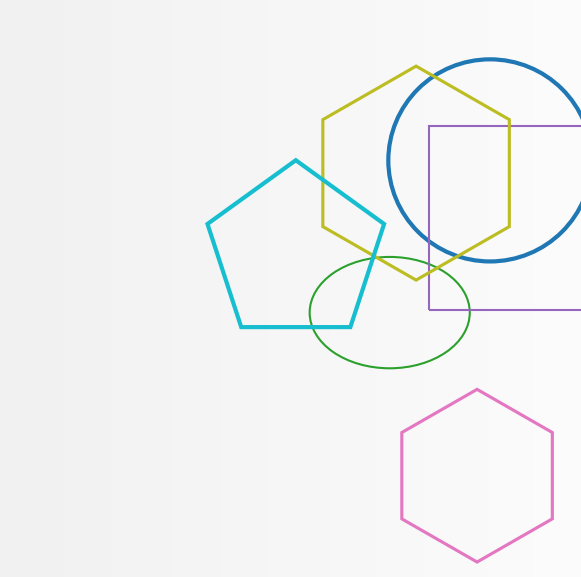[{"shape": "circle", "thickness": 2, "radius": 0.87, "center": [0.843, 0.721]}, {"shape": "oval", "thickness": 1, "radius": 0.69, "center": [0.67, 0.458]}, {"shape": "square", "thickness": 1, "radius": 0.8, "center": [0.897, 0.621]}, {"shape": "hexagon", "thickness": 1.5, "radius": 0.75, "center": [0.821, 0.175]}, {"shape": "hexagon", "thickness": 1.5, "radius": 0.93, "center": [0.716, 0.699]}, {"shape": "pentagon", "thickness": 2, "radius": 0.8, "center": [0.509, 0.562]}]